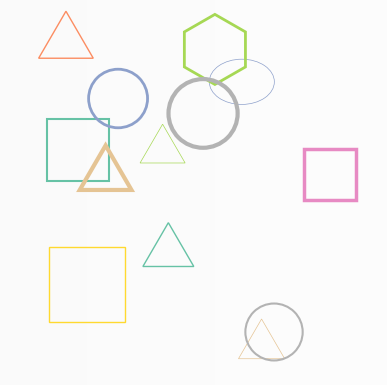[{"shape": "triangle", "thickness": 1, "radius": 0.38, "center": [0.434, 0.346]}, {"shape": "square", "thickness": 1.5, "radius": 0.4, "center": [0.202, 0.61]}, {"shape": "triangle", "thickness": 1, "radius": 0.41, "center": [0.17, 0.889]}, {"shape": "oval", "thickness": 0.5, "radius": 0.42, "center": [0.624, 0.787]}, {"shape": "circle", "thickness": 2, "radius": 0.38, "center": [0.305, 0.744]}, {"shape": "square", "thickness": 2.5, "radius": 0.33, "center": [0.85, 0.546]}, {"shape": "triangle", "thickness": 0.5, "radius": 0.34, "center": [0.42, 0.61]}, {"shape": "hexagon", "thickness": 2, "radius": 0.46, "center": [0.555, 0.872]}, {"shape": "square", "thickness": 1, "radius": 0.49, "center": [0.225, 0.261]}, {"shape": "triangle", "thickness": 0.5, "radius": 0.34, "center": [0.675, 0.103]}, {"shape": "triangle", "thickness": 3, "radius": 0.39, "center": [0.273, 0.545]}, {"shape": "circle", "thickness": 3, "radius": 0.45, "center": [0.524, 0.705]}, {"shape": "circle", "thickness": 1.5, "radius": 0.37, "center": [0.707, 0.138]}]